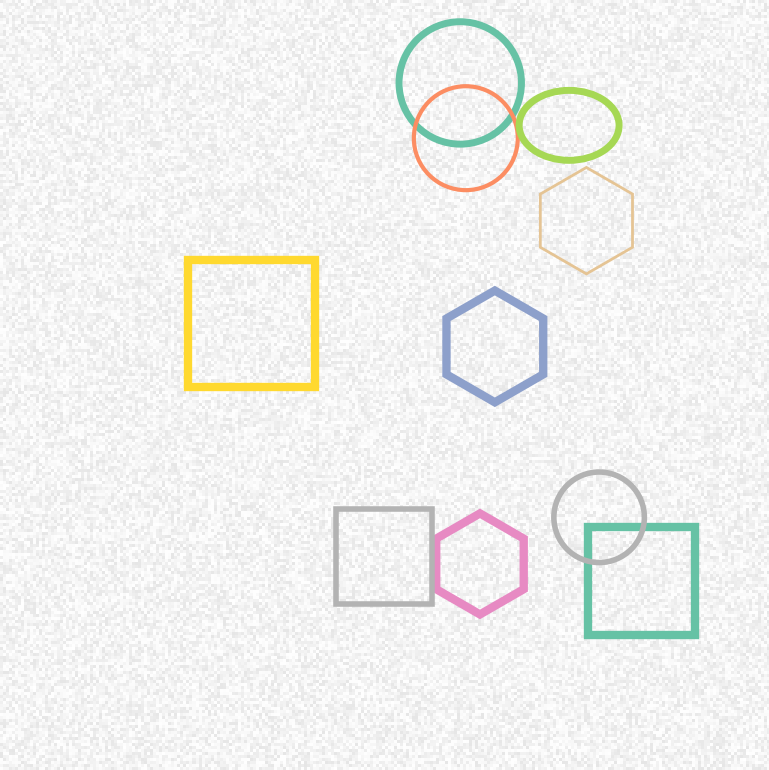[{"shape": "square", "thickness": 3, "radius": 0.35, "center": [0.833, 0.245]}, {"shape": "circle", "thickness": 2.5, "radius": 0.4, "center": [0.598, 0.892]}, {"shape": "circle", "thickness": 1.5, "radius": 0.34, "center": [0.605, 0.821]}, {"shape": "hexagon", "thickness": 3, "radius": 0.36, "center": [0.643, 0.55]}, {"shape": "hexagon", "thickness": 3, "radius": 0.33, "center": [0.623, 0.268]}, {"shape": "oval", "thickness": 2.5, "radius": 0.32, "center": [0.739, 0.837]}, {"shape": "square", "thickness": 3, "radius": 0.41, "center": [0.326, 0.58]}, {"shape": "hexagon", "thickness": 1, "radius": 0.35, "center": [0.762, 0.713]}, {"shape": "square", "thickness": 2, "radius": 0.31, "center": [0.498, 0.277]}, {"shape": "circle", "thickness": 2, "radius": 0.29, "center": [0.778, 0.328]}]